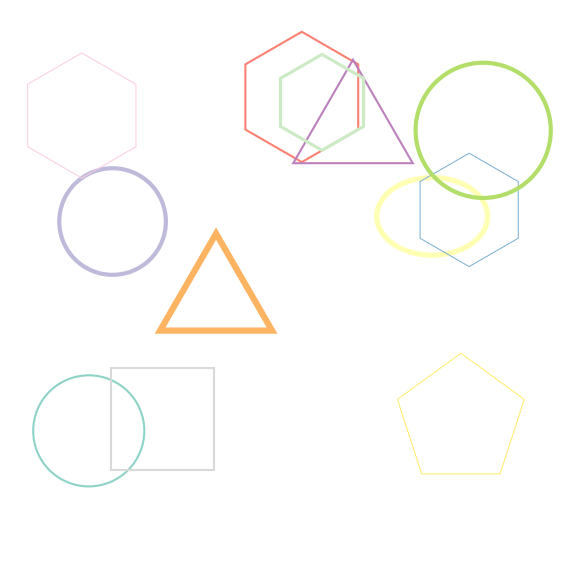[{"shape": "circle", "thickness": 1, "radius": 0.48, "center": [0.154, 0.253]}, {"shape": "oval", "thickness": 2.5, "radius": 0.48, "center": [0.748, 0.625]}, {"shape": "circle", "thickness": 2, "radius": 0.46, "center": [0.195, 0.616]}, {"shape": "hexagon", "thickness": 1, "radius": 0.56, "center": [0.523, 0.831]}, {"shape": "hexagon", "thickness": 0.5, "radius": 0.49, "center": [0.812, 0.636]}, {"shape": "triangle", "thickness": 3, "radius": 0.56, "center": [0.374, 0.483]}, {"shape": "circle", "thickness": 2, "radius": 0.59, "center": [0.837, 0.773]}, {"shape": "hexagon", "thickness": 0.5, "radius": 0.54, "center": [0.142, 0.799]}, {"shape": "square", "thickness": 1, "radius": 0.45, "center": [0.282, 0.274]}, {"shape": "triangle", "thickness": 1, "radius": 0.6, "center": [0.611, 0.776]}, {"shape": "hexagon", "thickness": 1.5, "radius": 0.42, "center": [0.558, 0.822]}, {"shape": "pentagon", "thickness": 0.5, "radius": 0.58, "center": [0.798, 0.272]}]